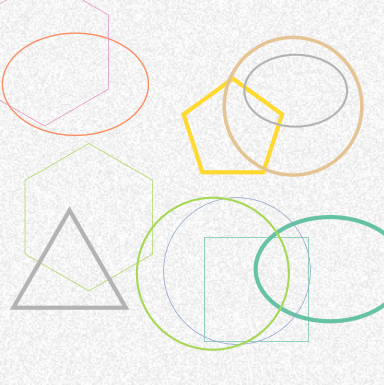[{"shape": "square", "thickness": 0.5, "radius": 0.68, "center": [0.665, 0.25]}, {"shape": "oval", "thickness": 3, "radius": 0.97, "center": [0.857, 0.301]}, {"shape": "oval", "thickness": 1, "radius": 0.95, "center": [0.196, 0.781]}, {"shape": "circle", "thickness": 0.5, "radius": 0.95, "center": [0.616, 0.296]}, {"shape": "hexagon", "thickness": 0.5, "radius": 0.96, "center": [0.116, 0.865]}, {"shape": "hexagon", "thickness": 0.5, "radius": 0.96, "center": [0.231, 0.436]}, {"shape": "circle", "thickness": 1.5, "radius": 0.99, "center": [0.553, 0.289]}, {"shape": "pentagon", "thickness": 3, "radius": 0.67, "center": [0.605, 0.661]}, {"shape": "circle", "thickness": 2.5, "radius": 0.89, "center": [0.761, 0.724]}, {"shape": "triangle", "thickness": 3, "radius": 0.84, "center": [0.181, 0.285]}, {"shape": "oval", "thickness": 1.5, "radius": 0.67, "center": [0.768, 0.764]}]